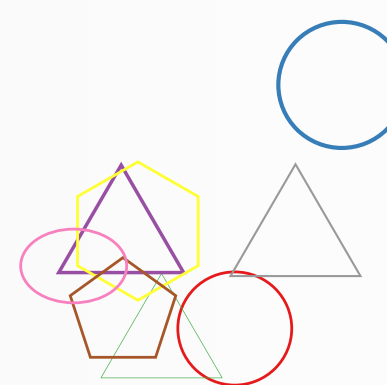[{"shape": "circle", "thickness": 2, "radius": 0.74, "center": [0.606, 0.147]}, {"shape": "circle", "thickness": 3, "radius": 0.82, "center": [0.882, 0.779]}, {"shape": "triangle", "thickness": 0.5, "radius": 0.9, "center": [0.417, 0.109]}, {"shape": "triangle", "thickness": 2.5, "radius": 0.93, "center": [0.313, 0.385]}, {"shape": "hexagon", "thickness": 2, "radius": 0.9, "center": [0.356, 0.4]}, {"shape": "pentagon", "thickness": 2, "radius": 0.72, "center": [0.317, 0.188]}, {"shape": "oval", "thickness": 2, "radius": 0.68, "center": [0.19, 0.309]}, {"shape": "triangle", "thickness": 1.5, "radius": 0.97, "center": [0.763, 0.38]}]